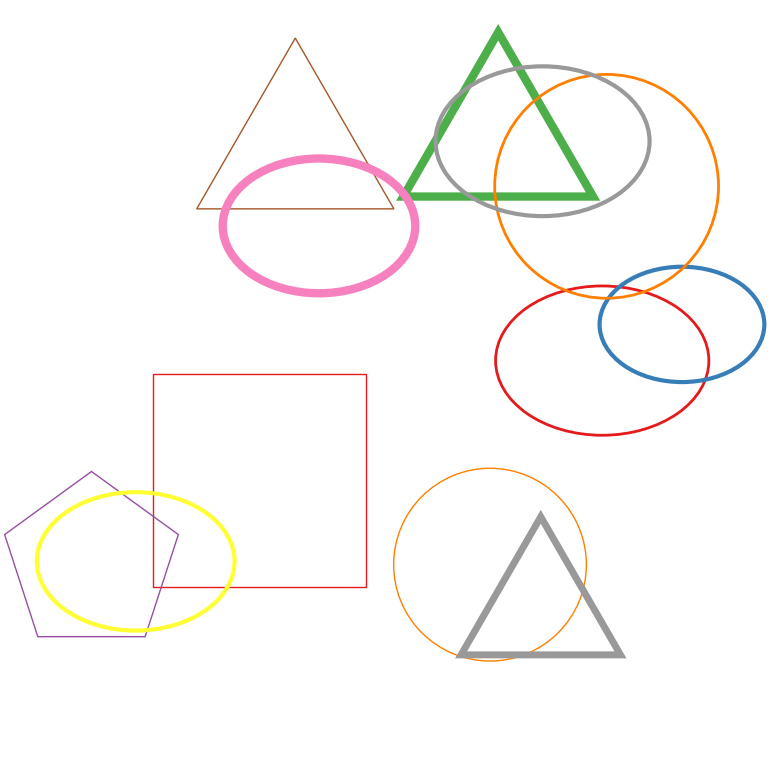[{"shape": "oval", "thickness": 1, "radius": 0.69, "center": [0.782, 0.532]}, {"shape": "square", "thickness": 0.5, "radius": 0.69, "center": [0.337, 0.376]}, {"shape": "oval", "thickness": 1.5, "radius": 0.53, "center": [0.886, 0.579]}, {"shape": "triangle", "thickness": 3, "radius": 0.71, "center": [0.647, 0.816]}, {"shape": "pentagon", "thickness": 0.5, "radius": 0.59, "center": [0.119, 0.269]}, {"shape": "circle", "thickness": 0.5, "radius": 0.63, "center": [0.636, 0.267]}, {"shape": "circle", "thickness": 1, "radius": 0.73, "center": [0.788, 0.758]}, {"shape": "oval", "thickness": 1.5, "radius": 0.64, "center": [0.176, 0.271]}, {"shape": "triangle", "thickness": 0.5, "radius": 0.74, "center": [0.383, 0.803]}, {"shape": "oval", "thickness": 3, "radius": 0.63, "center": [0.414, 0.707]}, {"shape": "oval", "thickness": 1.5, "radius": 0.69, "center": [0.705, 0.817]}, {"shape": "triangle", "thickness": 2.5, "radius": 0.6, "center": [0.702, 0.209]}]